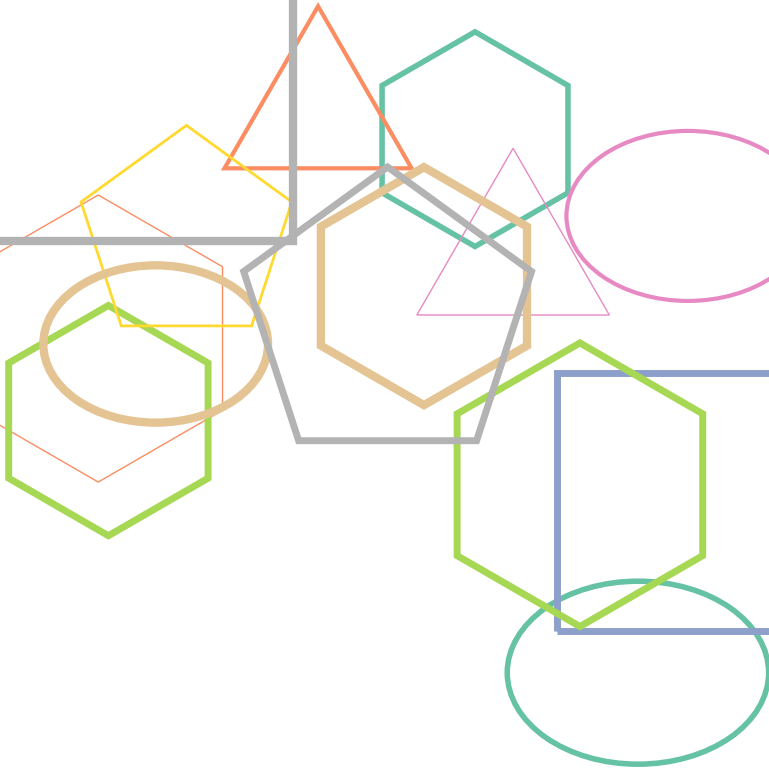[{"shape": "oval", "thickness": 2, "radius": 0.85, "center": [0.829, 0.126]}, {"shape": "hexagon", "thickness": 2, "radius": 0.7, "center": [0.617, 0.819]}, {"shape": "triangle", "thickness": 1.5, "radius": 0.7, "center": [0.413, 0.852]}, {"shape": "hexagon", "thickness": 0.5, "radius": 0.93, "center": [0.128, 0.56]}, {"shape": "square", "thickness": 2.5, "radius": 0.84, "center": [0.891, 0.348]}, {"shape": "triangle", "thickness": 0.5, "radius": 0.72, "center": [0.666, 0.663]}, {"shape": "oval", "thickness": 1.5, "radius": 0.79, "center": [0.893, 0.72]}, {"shape": "hexagon", "thickness": 2.5, "radius": 0.75, "center": [0.141, 0.454]}, {"shape": "hexagon", "thickness": 2.5, "radius": 0.92, "center": [0.753, 0.37]}, {"shape": "pentagon", "thickness": 1, "radius": 0.72, "center": [0.242, 0.693]}, {"shape": "oval", "thickness": 3, "radius": 0.73, "center": [0.202, 0.553]}, {"shape": "hexagon", "thickness": 3, "radius": 0.77, "center": [0.551, 0.628]}, {"shape": "square", "thickness": 3, "radius": 1.0, "center": [0.181, 0.887]}, {"shape": "pentagon", "thickness": 2.5, "radius": 0.98, "center": [0.503, 0.587]}]